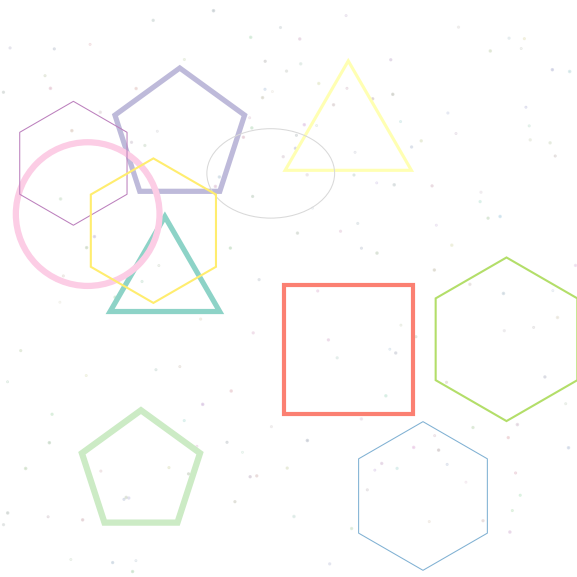[{"shape": "triangle", "thickness": 2.5, "radius": 0.55, "center": [0.286, 0.514]}, {"shape": "triangle", "thickness": 1.5, "radius": 0.63, "center": [0.603, 0.767]}, {"shape": "pentagon", "thickness": 2.5, "radius": 0.59, "center": [0.311, 0.763]}, {"shape": "square", "thickness": 2, "radius": 0.56, "center": [0.603, 0.395]}, {"shape": "hexagon", "thickness": 0.5, "radius": 0.64, "center": [0.732, 0.14]}, {"shape": "hexagon", "thickness": 1, "radius": 0.71, "center": [0.877, 0.412]}, {"shape": "circle", "thickness": 3, "radius": 0.62, "center": [0.152, 0.628]}, {"shape": "oval", "thickness": 0.5, "radius": 0.55, "center": [0.469, 0.699]}, {"shape": "hexagon", "thickness": 0.5, "radius": 0.54, "center": [0.127, 0.716]}, {"shape": "pentagon", "thickness": 3, "radius": 0.54, "center": [0.244, 0.181]}, {"shape": "hexagon", "thickness": 1, "radius": 0.63, "center": [0.266, 0.6]}]